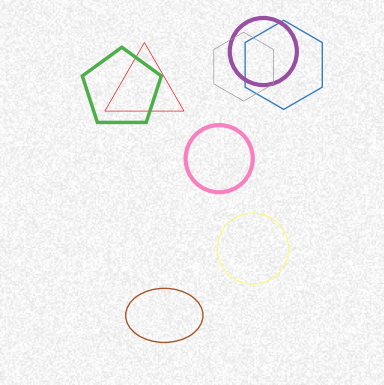[{"shape": "triangle", "thickness": 0.5, "radius": 0.59, "center": [0.375, 0.771]}, {"shape": "hexagon", "thickness": 1, "radius": 0.58, "center": [0.737, 0.832]}, {"shape": "pentagon", "thickness": 2.5, "radius": 0.54, "center": [0.316, 0.769]}, {"shape": "circle", "thickness": 3, "radius": 0.44, "center": [0.684, 0.866]}, {"shape": "circle", "thickness": 0.5, "radius": 0.46, "center": [0.657, 0.354]}, {"shape": "oval", "thickness": 1, "radius": 0.5, "center": [0.427, 0.181]}, {"shape": "circle", "thickness": 3, "radius": 0.44, "center": [0.569, 0.588]}, {"shape": "hexagon", "thickness": 0.5, "radius": 0.45, "center": [0.633, 0.827]}]